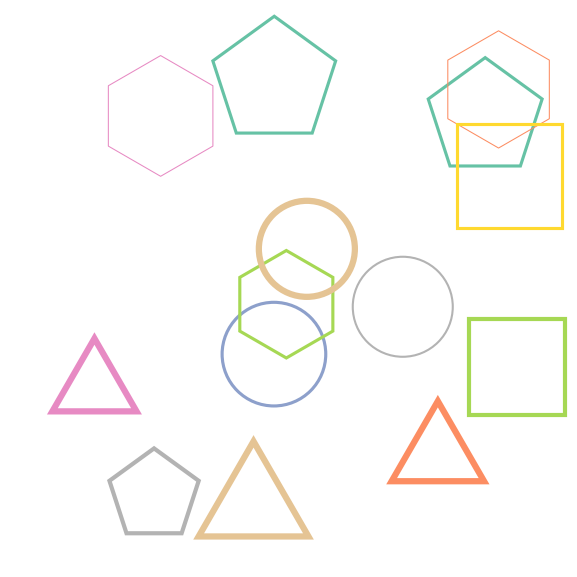[{"shape": "pentagon", "thickness": 1.5, "radius": 0.52, "center": [0.84, 0.796]}, {"shape": "pentagon", "thickness": 1.5, "radius": 0.56, "center": [0.475, 0.859]}, {"shape": "triangle", "thickness": 3, "radius": 0.46, "center": [0.758, 0.212]}, {"shape": "hexagon", "thickness": 0.5, "radius": 0.51, "center": [0.863, 0.844]}, {"shape": "circle", "thickness": 1.5, "radius": 0.45, "center": [0.474, 0.386]}, {"shape": "hexagon", "thickness": 0.5, "radius": 0.52, "center": [0.278, 0.798]}, {"shape": "triangle", "thickness": 3, "radius": 0.42, "center": [0.164, 0.329]}, {"shape": "square", "thickness": 2, "radius": 0.42, "center": [0.895, 0.363]}, {"shape": "hexagon", "thickness": 1.5, "radius": 0.47, "center": [0.496, 0.472]}, {"shape": "square", "thickness": 1.5, "radius": 0.45, "center": [0.882, 0.694]}, {"shape": "triangle", "thickness": 3, "radius": 0.55, "center": [0.439, 0.125]}, {"shape": "circle", "thickness": 3, "radius": 0.42, "center": [0.531, 0.568]}, {"shape": "circle", "thickness": 1, "radius": 0.43, "center": [0.697, 0.468]}, {"shape": "pentagon", "thickness": 2, "radius": 0.41, "center": [0.267, 0.141]}]